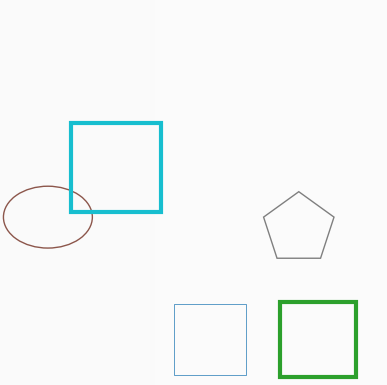[{"shape": "square", "thickness": 0.5, "radius": 0.46, "center": [0.541, 0.118]}, {"shape": "square", "thickness": 3, "radius": 0.49, "center": [0.821, 0.118]}, {"shape": "oval", "thickness": 1, "radius": 0.57, "center": [0.124, 0.436]}, {"shape": "pentagon", "thickness": 1, "radius": 0.48, "center": [0.771, 0.407]}, {"shape": "square", "thickness": 3, "radius": 0.58, "center": [0.299, 0.565]}]